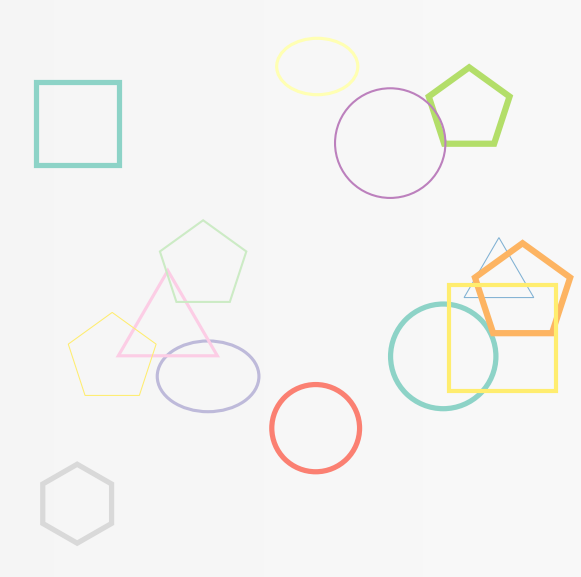[{"shape": "circle", "thickness": 2.5, "radius": 0.45, "center": [0.763, 0.382]}, {"shape": "square", "thickness": 2.5, "radius": 0.36, "center": [0.133, 0.786]}, {"shape": "oval", "thickness": 1.5, "radius": 0.35, "center": [0.546, 0.884]}, {"shape": "oval", "thickness": 1.5, "radius": 0.44, "center": [0.358, 0.347]}, {"shape": "circle", "thickness": 2.5, "radius": 0.38, "center": [0.543, 0.258]}, {"shape": "triangle", "thickness": 0.5, "radius": 0.35, "center": [0.858, 0.518]}, {"shape": "pentagon", "thickness": 3, "radius": 0.43, "center": [0.899, 0.492]}, {"shape": "pentagon", "thickness": 3, "radius": 0.37, "center": [0.807, 0.809]}, {"shape": "triangle", "thickness": 1.5, "radius": 0.49, "center": [0.289, 0.432]}, {"shape": "hexagon", "thickness": 2.5, "radius": 0.34, "center": [0.133, 0.127]}, {"shape": "circle", "thickness": 1, "radius": 0.47, "center": [0.671, 0.751]}, {"shape": "pentagon", "thickness": 1, "radius": 0.39, "center": [0.349, 0.54]}, {"shape": "square", "thickness": 2, "radius": 0.46, "center": [0.865, 0.414]}, {"shape": "pentagon", "thickness": 0.5, "radius": 0.4, "center": [0.193, 0.379]}]